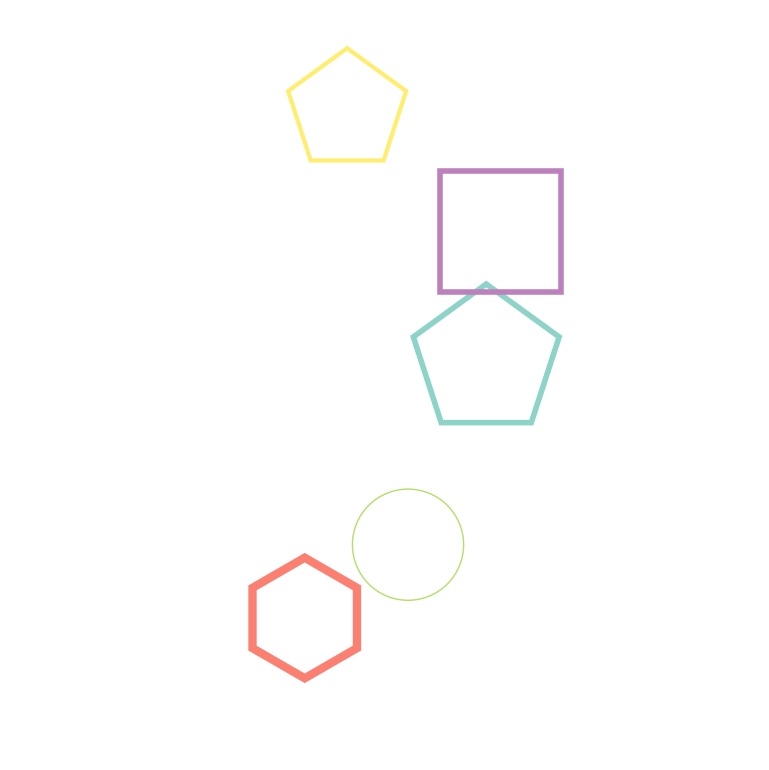[{"shape": "pentagon", "thickness": 2, "radius": 0.5, "center": [0.631, 0.532]}, {"shape": "hexagon", "thickness": 3, "radius": 0.39, "center": [0.396, 0.197]}, {"shape": "circle", "thickness": 0.5, "radius": 0.36, "center": [0.53, 0.293]}, {"shape": "square", "thickness": 2, "radius": 0.39, "center": [0.65, 0.7]}, {"shape": "pentagon", "thickness": 1.5, "radius": 0.4, "center": [0.451, 0.857]}]